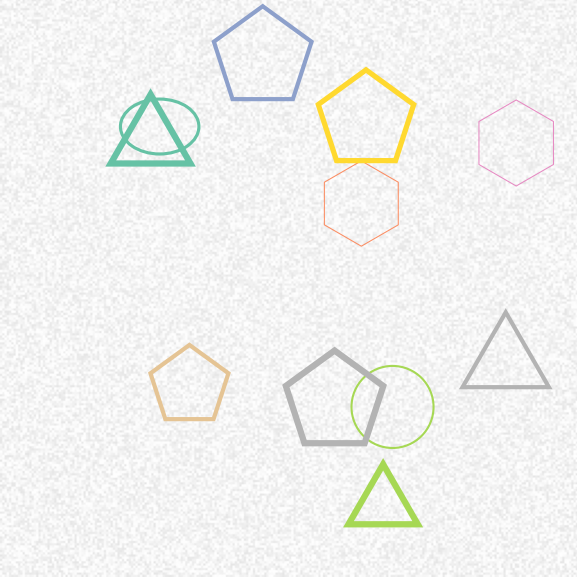[{"shape": "triangle", "thickness": 3, "radius": 0.4, "center": [0.261, 0.756]}, {"shape": "oval", "thickness": 1.5, "radius": 0.34, "center": [0.276, 0.78]}, {"shape": "hexagon", "thickness": 0.5, "radius": 0.37, "center": [0.626, 0.647]}, {"shape": "pentagon", "thickness": 2, "radius": 0.44, "center": [0.455, 0.899]}, {"shape": "hexagon", "thickness": 0.5, "radius": 0.37, "center": [0.894, 0.752]}, {"shape": "triangle", "thickness": 3, "radius": 0.35, "center": [0.663, 0.126]}, {"shape": "circle", "thickness": 1, "radius": 0.36, "center": [0.68, 0.294]}, {"shape": "pentagon", "thickness": 2.5, "radius": 0.43, "center": [0.634, 0.791]}, {"shape": "pentagon", "thickness": 2, "radius": 0.36, "center": [0.328, 0.331]}, {"shape": "pentagon", "thickness": 3, "radius": 0.44, "center": [0.579, 0.303]}, {"shape": "triangle", "thickness": 2, "radius": 0.43, "center": [0.876, 0.372]}]